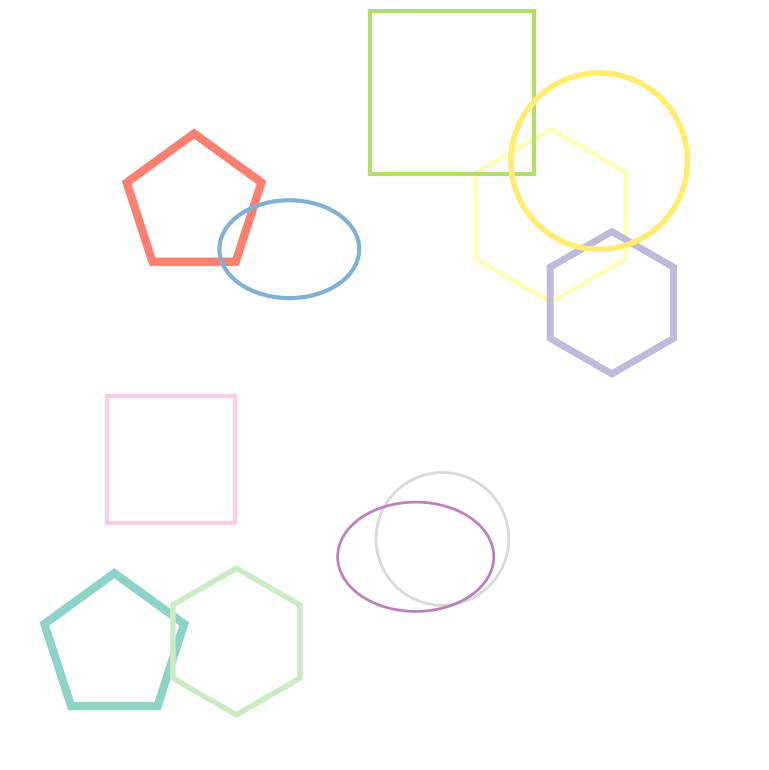[{"shape": "pentagon", "thickness": 3, "radius": 0.48, "center": [0.148, 0.16]}, {"shape": "hexagon", "thickness": 1.5, "radius": 0.56, "center": [0.715, 0.72]}, {"shape": "hexagon", "thickness": 2.5, "radius": 0.46, "center": [0.795, 0.607]}, {"shape": "pentagon", "thickness": 3, "radius": 0.46, "center": [0.252, 0.735]}, {"shape": "oval", "thickness": 1.5, "radius": 0.45, "center": [0.376, 0.676]}, {"shape": "square", "thickness": 1.5, "radius": 0.53, "center": [0.587, 0.88]}, {"shape": "square", "thickness": 1.5, "radius": 0.41, "center": [0.222, 0.403]}, {"shape": "circle", "thickness": 1, "radius": 0.43, "center": [0.575, 0.3]}, {"shape": "oval", "thickness": 1, "radius": 0.51, "center": [0.54, 0.277]}, {"shape": "hexagon", "thickness": 2, "radius": 0.48, "center": [0.307, 0.167]}, {"shape": "circle", "thickness": 2, "radius": 0.57, "center": [0.778, 0.791]}]